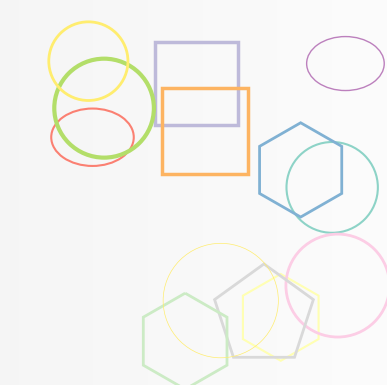[{"shape": "circle", "thickness": 1.5, "radius": 0.59, "center": [0.857, 0.513]}, {"shape": "hexagon", "thickness": 1.5, "radius": 0.56, "center": [0.725, 0.176]}, {"shape": "square", "thickness": 2.5, "radius": 0.54, "center": [0.507, 0.783]}, {"shape": "oval", "thickness": 1.5, "radius": 0.53, "center": [0.239, 0.644]}, {"shape": "hexagon", "thickness": 2, "radius": 0.61, "center": [0.776, 0.559]}, {"shape": "square", "thickness": 2.5, "radius": 0.56, "center": [0.53, 0.66]}, {"shape": "circle", "thickness": 3, "radius": 0.64, "center": [0.269, 0.719]}, {"shape": "circle", "thickness": 2, "radius": 0.67, "center": [0.872, 0.258]}, {"shape": "pentagon", "thickness": 2, "radius": 0.67, "center": [0.681, 0.18]}, {"shape": "oval", "thickness": 1, "radius": 0.5, "center": [0.891, 0.835]}, {"shape": "hexagon", "thickness": 2, "radius": 0.62, "center": [0.478, 0.114]}, {"shape": "circle", "thickness": 2, "radius": 0.51, "center": [0.228, 0.841]}, {"shape": "circle", "thickness": 0.5, "radius": 0.74, "center": [0.57, 0.219]}]